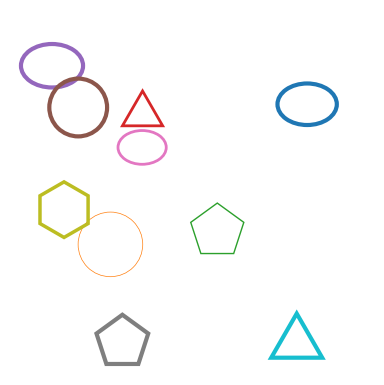[{"shape": "oval", "thickness": 3, "radius": 0.39, "center": [0.798, 0.729]}, {"shape": "circle", "thickness": 0.5, "radius": 0.42, "center": [0.287, 0.365]}, {"shape": "pentagon", "thickness": 1, "radius": 0.36, "center": [0.564, 0.4]}, {"shape": "triangle", "thickness": 2, "radius": 0.3, "center": [0.37, 0.703]}, {"shape": "oval", "thickness": 3, "radius": 0.4, "center": [0.135, 0.829]}, {"shape": "circle", "thickness": 3, "radius": 0.38, "center": [0.203, 0.721]}, {"shape": "oval", "thickness": 2, "radius": 0.31, "center": [0.369, 0.617]}, {"shape": "pentagon", "thickness": 3, "radius": 0.35, "center": [0.318, 0.112]}, {"shape": "hexagon", "thickness": 2.5, "radius": 0.36, "center": [0.166, 0.455]}, {"shape": "triangle", "thickness": 3, "radius": 0.38, "center": [0.771, 0.109]}]